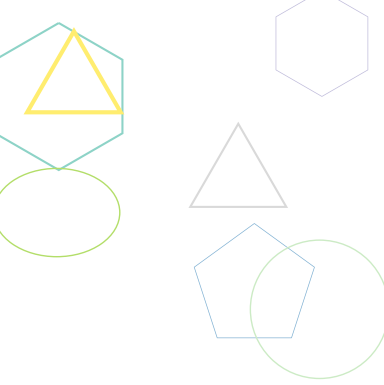[{"shape": "hexagon", "thickness": 1.5, "radius": 0.95, "center": [0.153, 0.749]}, {"shape": "hexagon", "thickness": 0.5, "radius": 0.69, "center": [0.836, 0.887]}, {"shape": "pentagon", "thickness": 0.5, "radius": 0.82, "center": [0.661, 0.255]}, {"shape": "oval", "thickness": 1, "radius": 0.82, "center": [0.147, 0.448]}, {"shape": "triangle", "thickness": 1.5, "radius": 0.72, "center": [0.619, 0.535]}, {"shape": "circle", "thickness": 1, "radius": 0.9, "center": [0.83, 0.197]}, {"shape": "triangle", "thickness": 3, "radius": 0.7, "center": [0.192, 0.778]}]